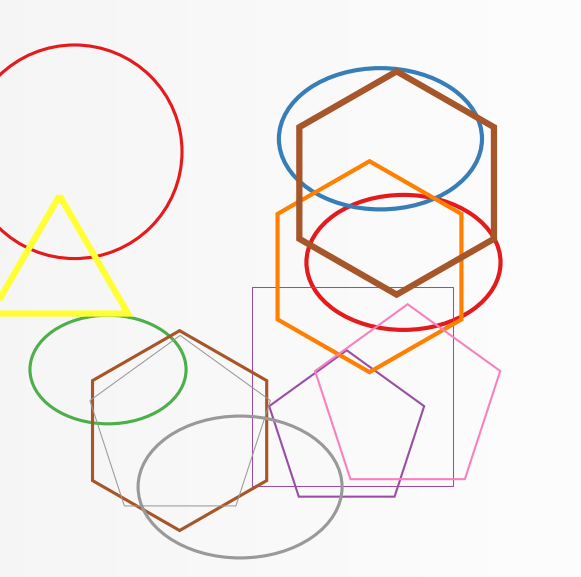[{"shape": "oval", "thickness": 2, "radius": 0.83, "center": [0.694, 0.545]}, {"shape": "circle", "thickness": 1.5, "radius": 0.92, "center": [0.128, 0.736]}, {"shape": "oval", "thickness": 2, "radius": 0.87, "center": [0.655, 0.759]}, {"shape": "oval", "thickness": 1.5, "radius": 0.67, "center": [0.186, 0.359]}, {"shape": "square", "thickness": 0.5, "radius": 0.86, "center": [0.606, 0.329]}, {"shape": "pentagon", "thickness": 1, "radius": 0.7, "center": [0.596, 0.253]}, {"shape": "hexagon", "thickness": 2, "radius": 0.91, "center": [0.636, 0.537]}, {"shape": "triangle", "thickness": 3, "radius": 0.68, "center": [0.102, 0.524]}, {"shape": "hexagon", "thickness": 1.5, "radius": 0.87, "center": [0.309, 0.254]}, {"shape": "hexagon", "thickness": 3, "radius": 0.97, "center": [0.682, 0.682]}, {"shape": "pentagon", "thickness": 1, "radius": 0.84, "center": [0.701, 0.305]}, {"shape": "oval", "thickness": 1.5, "radius": 0.88, "center": [0.413, 0.156]}, {"shape": "pentagon", "thickness": 0.5, "radius": 0.82, "center": [0.31, 0.255]}]